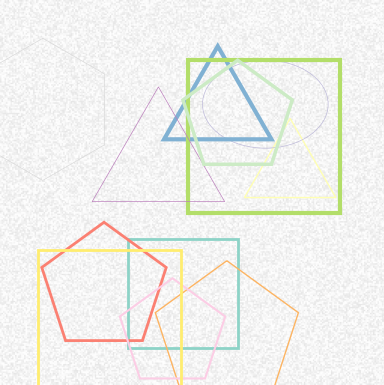[{"shape": "square", "thickness": 2, "radius": 0.71, "center": [0.475, 0.237]}, {"shape": "triangle", "thickness": 1, "radius": 0.69, "center": [0.754, 0.555]}, {"shape": "oval", "thickness": 0.5, "radius": 0.82, "center": [0.689, 0.729]}, {"shape": "pentagon", "thickness": 2, "radius": 0.85, "center": [0.27, 0.253]}, {"shape": "triangle", "thickness": 3, "radius": 0.81, "center": [0.566, 0.719]}, {"shape": "pentagon", "thickness": 1, "radius": 0.98, "center": [0.589, 0.127]}, {"shape": "square", "thickness": 3, "radius": 0.99, "center": [0.686, 0.646]}, {"shape": "pentagon", "thickness": 1.5, "radius": 0.72, "center": [0.448, 0.133]}, {"shape": "hexagon", "thickness": 0.5, "radius": 0.92, "center": [0.111, 0.716]}, {"shape": "triangle", "thickness": 0.5, "radius": 0.99, "center": [0.411, 0.576]}, {"shape": "pentagon", "thickness": 2.5, "radius": 0.75, "center": [0.617, 0.694]}, {"shape": "square", "thickness": 2, "radius": 0.93, "center": [0.285, 0.166]}]